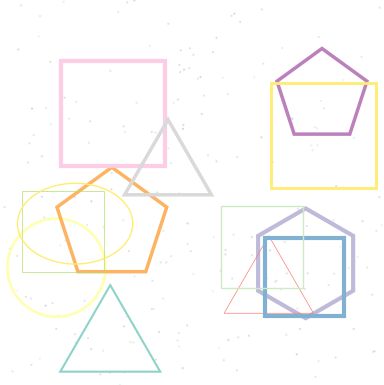[{"shape": "triangle", "thickness": 1.5, "radius": 0.75, "center": [0.286, 0.11]}, {"shape": "circle", "thickness": 2, "radius": 0.64, "center": [0.147, 0.305]}, {"shape": "hexagon", "thickness": 3, "radius": 0.71, "center": [0.794, 0.316]}, {"shape": "triangle", "thickness": 0.5, "radius": 0.67, "center": [0.698, 0.253]}, {"shape": "square", "thickness": 3, "radius": 0.51, "center": [0.79, 0.281]}, {"shape": "pentagon", "thickness": 2.5, "radius": 0.75, "center": [0.29, 0.416]}, {"shape": "square", "thickness": 0.5, "radius": 0.53, "center": [0.163, 0.399]}, {"shape": "square", "thickness": 3, "radius": 0.68, "center": [0.293, 0.705]}, {"shape": "triangle", "thickness": 2.5, "radius": 0.65, "center": [0.436, 0.559]}, {"shape": "pentagon", "thickness": 2.5, "radius": 0.61, "center": [0.836, 0.751]}, {"shape": "square", "thickness": 1, "radius": 0.53, "center": [0.681, 0.359]}, {"shape": "square", "thickness": 2, "radius": 0.68, "center": [0.84, 0.647]}, {"shape": "oval", "thickness": 1, "radius": 0.75, "center": [0.195, 0.419]}]